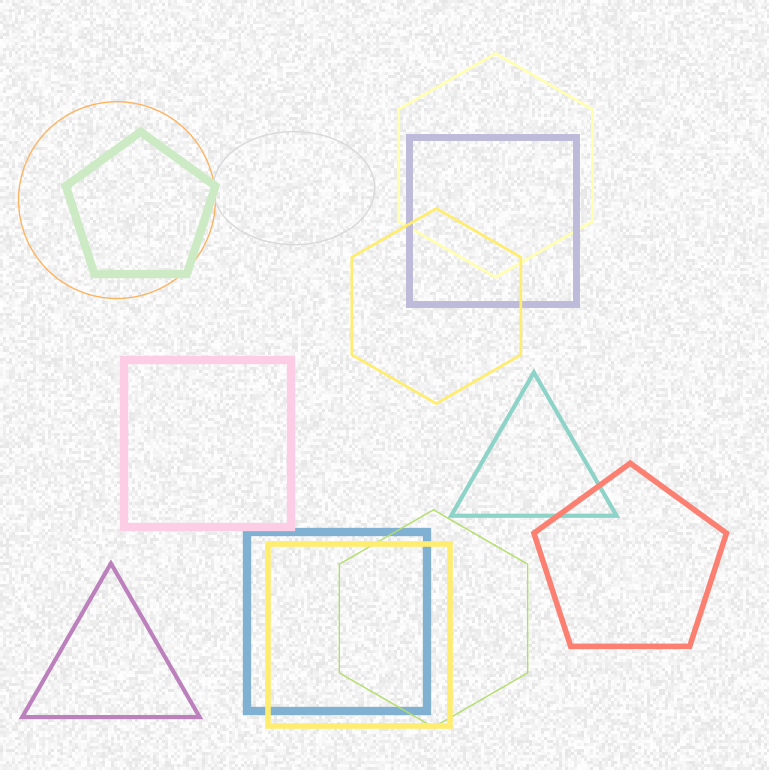[{"shape": "triangle", "thickness": 1.5, "radius": 0.62, "center": [0.693, 0.392]}, {"shape": "hexagon", "thickness": 1, "radius": 0.73, "center": [0.644, 0.785]}, {"shape": "square", "thickness": 2.5, "radius": 0.54, "center": [0.64, 0.714]}, {"shape": "pentagon", "thickness": 2, "radius": 0.66, "center": [0.818, 0.267]}, {"shape": "square", "thickness": 3, "radius": 0.58, "center": [0.437, 0.193]}, {"shape": "circle", "thickness": 0.5, "radius": 0.64, "center": [0.152, 0.74]}, {"shape": "hexagon", "thickness": 0.5, "radius": 0.71, "center": [0.563, 0.197]}, {"shape": "square", "thickness": 3, "radius": 0.54, "center": [0.269, 0.425]}, {"shape": "oval", "thickness": 0.5, "radius": 0.52, "center": [0.382, 0.756]}, {"shape": "triangle", "thickness": 1.5, "radius": 0.66, "center": [0.144, 0.135]}, {"shape": "pentagon", "thickness": 3, "radius": 0.51, "center": [0.183, 0.727]}, {"shape": "hexagon", "thickness": 1, "radius": 0.63, "center": [0.567, 0.603]}, {"shape": "square", "thickness": 2, "radius": 0.59, "center": [0.467, 0.176]}]